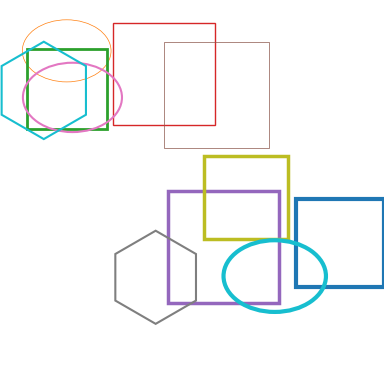[{"shape": "square", "thickness": 3, "radius": 0.57, "center": [0.883, 0.368]}, {"shape": "oval", "thickness": 0.5, "radius": 0.58, "center": [0.173, 0.868]}, {"shape": "square", "thickness": 2, "radius": 0.52, "center": [0.173, 0.768]}, {"shape": "square", "thickness": 1, "radius": 0.66, "center": [0.426, 0.808]}, {"shape": "square", "thickness": 2.5, "radius": 0.72, "center": [0.581, 0.358]}, {"shape": "square", "thickness": 0.5, "radius": 0.68, "center": [0.563, 0.754]}, {"shape": "oval", "thickness": 1.5, "radius": 0.64, "center": [0.188, 0.747]}, {"shape": "hexagon", "thickness": 1.5, "radius": 0.6, "center": [0.404, 0.28]}, {"shape": "square", "thickness": 2.5, "radius": 0.54, "center": [0.639, 0.487]}, {"shape": "oval", "thickness": 3, "radius": 0.67, "center": [0.714, 0.283]}, {"shape": "hexagon", "thickness": 1.5, "radius": 0.63, "center": [0.114, 0.765]}]